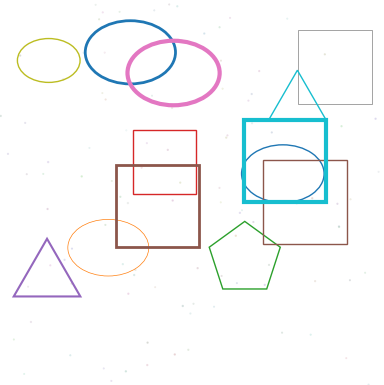[{"shape": "oval", "thickness": 1, "radius": 0.54, "center": [0.735, 0.549]}, {"shape": "oval", "thickness": 2, "radius": 0.59, "center": [0.339, 0.864]}, {"shape": "oval", "thickness": 0.5, "radius": 0.53, "center": [0.281, 0.357]}, {"shape": "pentagon", "thickness": 1, "radius": 0.49, "center": [0.636, 0.328]}, {"shape": "square", "thickness": 1, "radius": 0.41, "center": [0.426, 0.579]}, {"shape": "triangle", "thickness": 1.5, "radius": 0.5, "center": [0.122, 0.28]}, {"shape": "square", "thickness": 1, "radius": 0.55, "center": [0.792, 0.476]}, {"shape": "square", "thickness": 2, "radius": 0.54, "center": [0.409, 0.466]}, {"shape": "oval", "thickness": 3, "radius": 0.6, "center": [0.451, 0.81]}, {"shape": "square", "thickness": 0.5, "radius": 0.48, "center": [0.87, 0.826]}, {"shape": "oval", "thickness": 1, "radius": 0.41, "center": [0.127, 0.843]}, {"shape": "triangle", "thickness": 1, "radius": 0.44, "center": [0.772, 0.729]}, {"shape": "square", "thickness": 3, "radius": 0.53, "center": [0.74, 0.581]}]